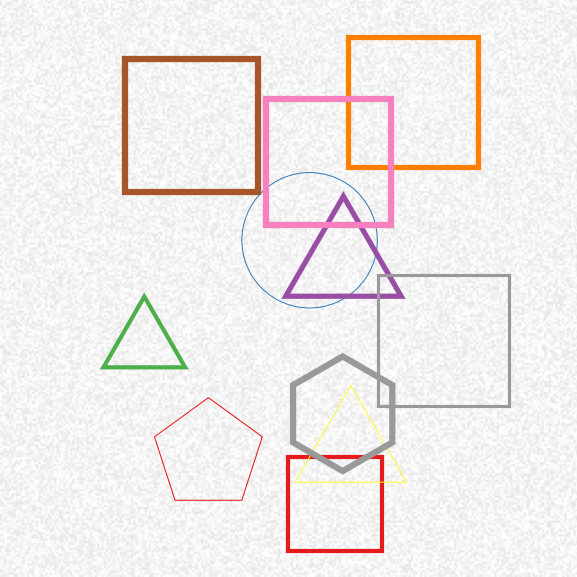[{"shape": "square", "thickness": 2, "radius": 0.4, "center": [0.58, 0.127]}, {"shape": "pentagon", "thickness": 0.5, "radius": 0.49, "center": [0.361, 0.212]}, {"shape": "circle", "thickness": 0.5, "radius": 0.59, "center": [0.536, 0.583]}, {"shape": "triangle", "thickness": 2, "radius": 0.41, "center": [0.25, 0.404]}, {"shape": "triangle", "thickness": 2.5, "radius": 0.58, "center": [0.595, 0.544]}, {"shape": "square", "thickness": 2.5, "radius": 0.56, "center": [0.715, 0.822]}, {"shape": "triangle", "thickness": 0.5, "radius": 0.56, "center": [0.607, 0.22]}, {"shape": "square", "thickness": 3, "radius": 0.58, "center": [0.332, 0.782]}, {"shape": "square", "thickness": 3, "radius": 0.54, "center": [0.569, 0.719]}, {"shape": "square", "thickness": 1.5, "radius": 0.57, "center": [0.768, 0.41]}, {"shape": "hexagon", "thickness": 3, "radius": 0.5, "center": [0.593, 0.283]}]